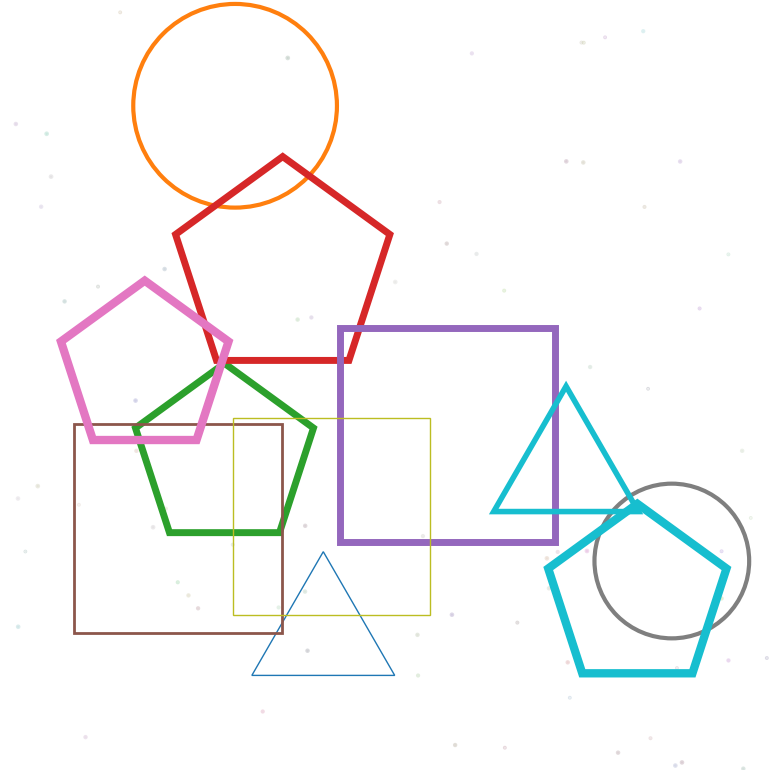[{"shape": "triangle", "thickness": 0.5, "radius": 0.54, "center": [0.42, 0.176]}, {"shape": "circle", "thickness": 1.5, "radius": 0.66, "center": [0.305, 0.863]}, {"shape": "pentagon", "thickness": 2.5, "radius": 0.61, "center": [0.292, 0.407]}, {"shape": "pentagon", "thickness": 2.5, "radius": 0.73, "center": [0.367, 0.65]}, {"shape": "square", "thickness": 2.5, "radius": 0.7, "center": [0.581, 0.435]}, {"shape": "square", "thickness": 1, "radius": 0.68, "center": [0.231, 0.313]}, {"shape": "pentagon", "thickness": 3, "radius": 0.57, "center": [0.188, 0.521]}, {"shape": "circle", "thickness": 1.5, "radius": 0.5, "center": [0.872, 0.271]}, {"shape": "square", "thickness": 0.5, "radius": 0.64, "center": [0.43, 0.329]}, {"shape": "pentagon", "thickness": 3, "radius": 0.61, "center": [0.828, 0.224]}, {"shape": "triangle", "thickness": 2, "radius": 0.54, "center": [0.735, 0.39]}]